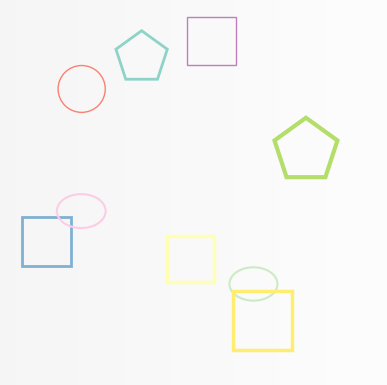[{"shape": "pentagon", "thickness": 2, "radius": 0.35, "center": [0.365, 0.851]}, {"shape": "square", "thickness": 2.5, "radius": 0.3, "center": [0.492, 0.328]}, {"shape": "circle", "thickness": 1, "radius": 0.3, "center": [0.211, 0.769]}, {"shape": "square", "thickness": 2, "radius": 0.32, "center": [0.119, 0.373]}, {"shape": "pentagon", "thickness": 3, "radius": 0.43, "center": [0.79, 0.609]}, {"shape": "oval", "thickness": 1.5, "radius": 0.31, "center": [0.21, 0.452]}, {"shape": "square", "thickness": 1, "radius": 0.31, "center": [0.545, 0.893]}, {"shape": "oval", "thickness": 1.5, "radius": 0.31, "center": [0.654, 0.262]}, {"shape": "square", "thickness": 2.5, "radius": 0.38, "center": [0.677, 0.168]}]